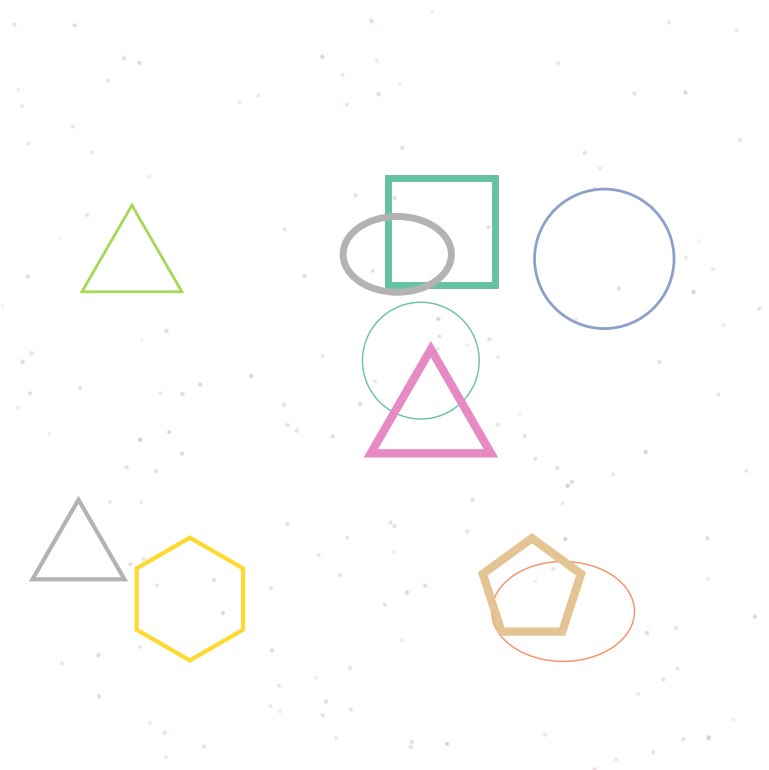[{"shape": "square", "thickness": 2.5, "radius": 0.35, "center": [0.573, 0.699]}, {"shape": "circle", "thickness": 0.5, "radius": 0.38, "center": [0.547, 0.532]}, {"shape": "oval", "thickness": 0.5, "radius": 0.46, "center": [0.731, 0.206]}, {"shape": "circle", "thickness": 1, "radius": 0.45, "center": [0.785, 0.664]}, {"shape": "triangle", "thickness": 3, "radius": 0.45, "center": [0.56, 0.456]}, {"shape": "triangle", "thickness": 1, "radius": 0.37, "center": [0.171, 0.659]}, {"shape": "hexagon", "thickness": 1.5, "radius": 0.4, "center": [0.247, 0.222]}, {"shape": "pentagon", "thickness": 3, "radius": 0.34, "center": [0.691, 0.234]}, {"shape": "oval", "thickness": 2.5, "radius": 0.35, "center": [0.516, 0.67]}, {"shape": "triangle", "thickness": 1.5, "radius": 0.34, "center": [0.102, 0.282]}]